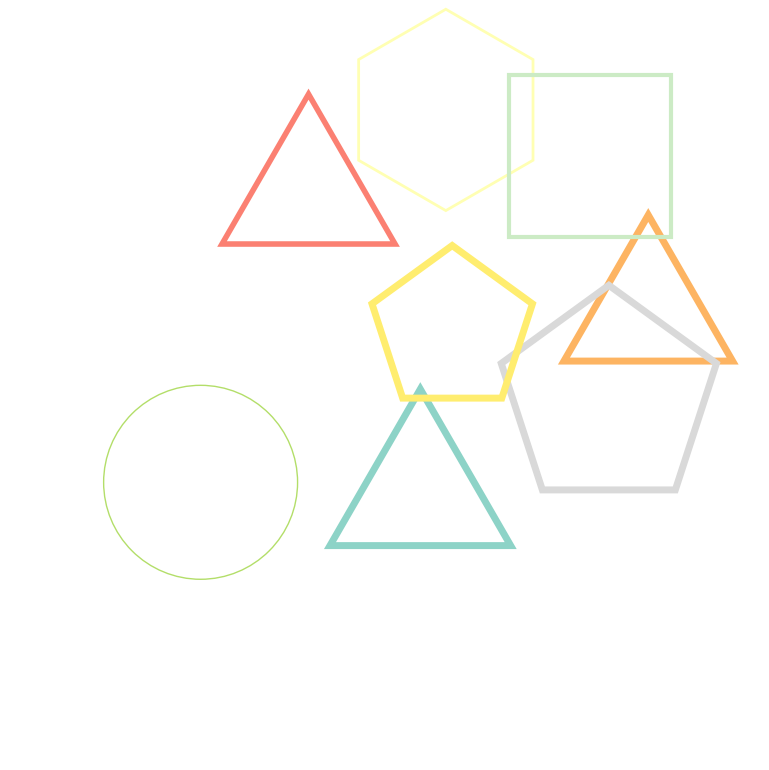[{"shape": "triangle", "thickness": 2.5, "radius": 0.68, "center": [0.546, 0.359]}, {"shape": "hexagon", "thickness": 1, "radius": 0.65, "center": [0.579, 0.857]}, {"shape": "triangle", "thickness": 2, "radius": 0.65, "center": [0.401, 0.748]}, {"shape": "triangle", "thickness": 2.5, "radius": 0.63, "center": [0.842, 0.594]}, {"shape": "circle", "thickness": 0.5, "radius": 0.63, "center": [0.261, 0.374]}, {"shape": "pentagon", "thickness": 2.5, "radius": 0.73, "center": [0.791, 0.483]}, {"shape": "square", "thickness": 1.5, "radius": 0.53, "center": [0.766, 0.797]}, {"shape": "pentagon", "thickness": 2.5, "radius": 0.55, "center": [0.587, 0.572]}]